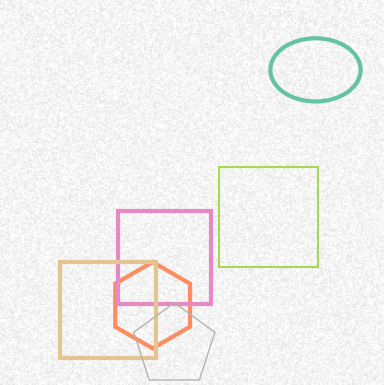[{"shape": "oval", "thickness": 3, "radius": 0.59, "center": [0.819, 0.819]}, {"shape": "hexagon", "thickness": 3, "radius": 0.56, "center": [0.396, 0.207]}, {"shape": "square", "thickness": 3, "radius": 0.6, "center": [0.427, 0.331]}, {"shape": "square", "thickness": 1.5, "radius": 0.65, "center": [0.698, 0.437]}, {"shape": "square", "thickness": 3, "radius": 0.62, "center": [0.28, 0.195]}, {"shape": "pentagon", "thickness": 1, "radius": 0.55, "center": [0.453, 0.103]}]